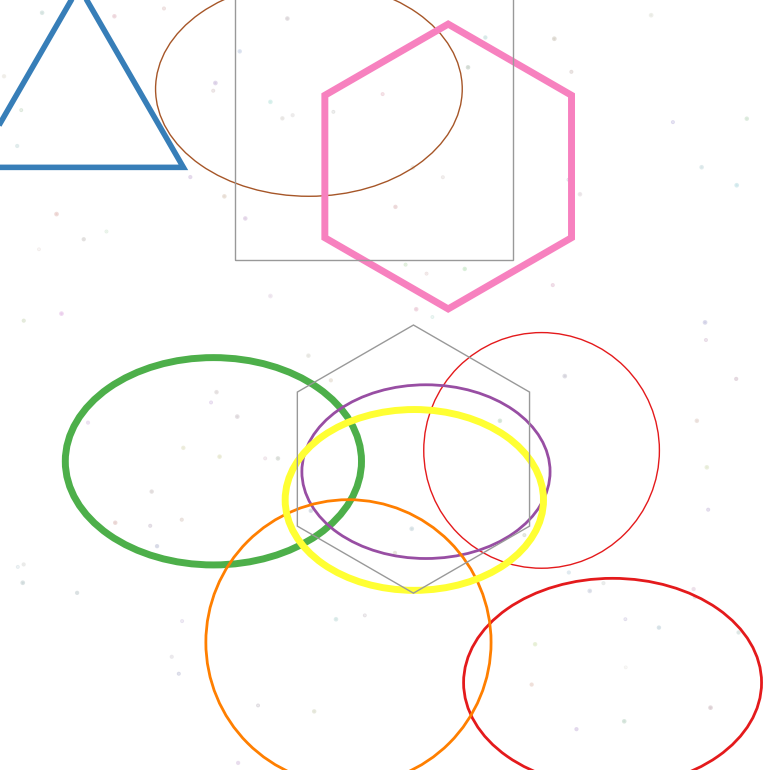[{"shape": "oval", "thickness": 1, "radius": 0.97, "center": [0.796, 0.113]}, {"shape": "circle", "thickness": 0.5, "radius": 0.77, "center": [0.703, 0.415]}, {"shape": "triangle", "thickness": 2, "radius": 0.78, "center": [0.103, 0.861]}, {"shape": "oval", "thickness": 2.5, "radius": 0.96, "center": [0.277, 0.401]}, {"shape": "oval", "thickness": 1, "radius": 0.81, "center": [0.553, 0.387]}, {"shape": "circle", "thickness": 1, "radius": 0.93, "center": [0.453, 0.166]}, {"shape": "oval", "thickness": 2.5, "radius": 0.84, "center": [0.538, 0.351]}, {"shape": "oval", "thickness": 0.5, "radius": 1.0, "center": [0.401, 0.884]}, {"shape": "hexagon", "thickness": 2.5, "radius": 0.92, "center": [0.582, 0.784]}, {"shape": "hexagon", "thickness": 0.5, "radius": 0.87, "center": [0.537, 0.404]}, {"shape": "square", "thickness": 0.5, "radius": 0.9, "center": [0.486, 0.843]}]